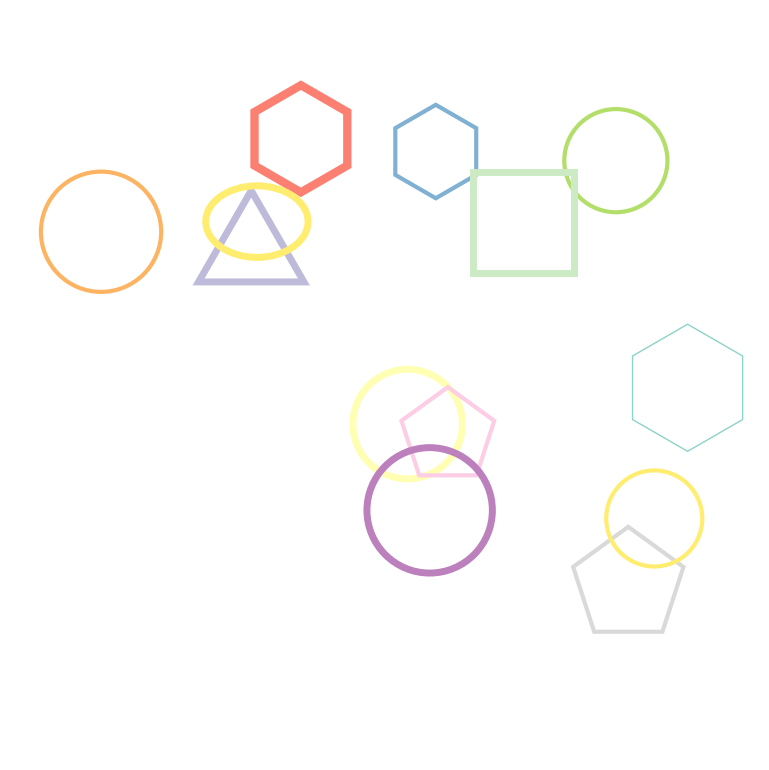[{"shape": "hexagon", "thickness": 0.5, "radius": 0.41, "center": [0.893, 0.496]}, {"shape": "circle", "thickness": 2.5, "radius": 0.36, "center": [0.529, 0.449]}, {"shape": "triangle", "thickness": 2.5, "radius": 0.4, "center": [0.326, 0.673]}, {"shape": "hexagon", "thickness": 3, "radius": 0.35, "center": [0.391, 0.82]}, {"shape": "hexagon", "thickness": 1.5, "radius": 0.3, "center": [0.566, 0.803]}, {"shape": "circle", "thickness": 1.5, "radius": 0.39, "center": [0.131, 0.699]}, {"shape": "circle", "thickness": 1.5, "radius": 0.33, "center": [0.8, 0.791]}, {"shape": "pentagon", "thickness": 1.5, "radius": 0.32, "center": [0.582, 0.434]}, {"shape": "pentagon", "thickness": 1.5, "radius": 0.38, "center": [0.816, 0.24]}, {"shape": "circle", "thickness": 2.5, "radius": 0.41, "center": [0.558, 0.337]}, {"shape": "square", "thickness": 2.5, "radius": 0.33, "center": [0.68, 0.711]}, {"shape": "circle", "thickness": 1.5, "radius": 0.31, "center": [0.85, 0.327]}, {"shape": "oval", "thickness": 2.5, "radius": 0.33, "center": [0.334, 0.712]}]